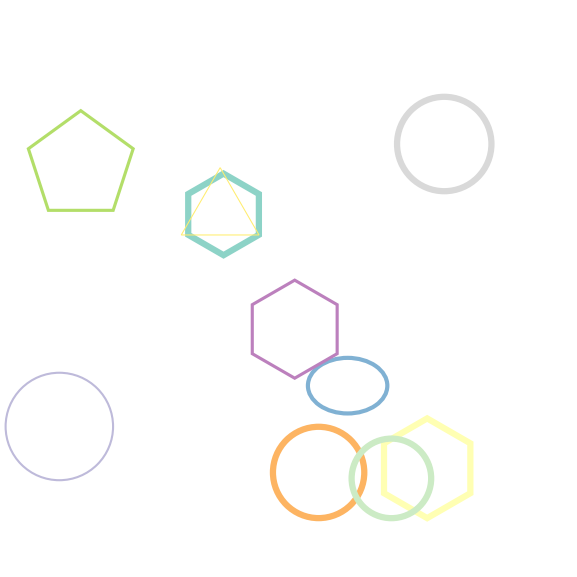[{"shape": "hexagon", "thickness": 3, "radius": 0.35, "center": [0.387, 0.628]}, {"shape": "hexagon", "thickness": 3, "radius": 0.43, "center": [0.74, 0.188]}, {"shape": "circle", "thickness": 1, "radius": 0.47, "center": [0.103, 0.261]}, {"shape": "oval", "thickness": 2, "radius": 0.34, "center": [0.602, 0.331]}, {"shape": "circle", "thickness": 3, "radius": 0.4, "center": [0.552, 0.181]}, {"shape": "pentagon", "thickness": 1.5, "radius": 0.48, "center": [0.14, 0.712]}, {"shape": "circle", "thickness": 3, "radius": 0.41, "center": [0.769, 0.75]}, {"shape": "hexagon", "thickness": 1.5, "radius": 0.42, "center": [0.51, 0.429]}, {"shape": "circle", "thickness": 3, "radius": 0.34, "center": [0.678, 0.171]}, {"shape": "triangle", "thickness": 0.5, "radius": 0.39, "center": [0.381, 0.631]}]